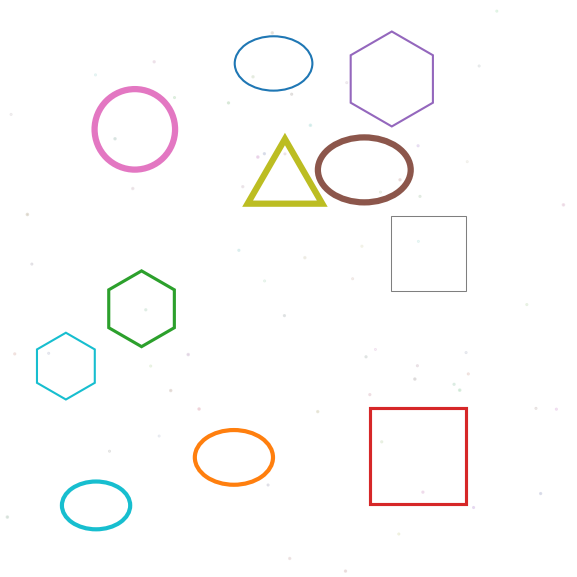[{"shape": "oval", "thickness": 1, "radius": 0.34, "center": [0.474, 0.889]}, {"shape": "oval", "thickness": 2, "radius": 0.34, "center": [0.405, 0.207]}, {"shape": "hexagon", "thickness": 1.5, "radius": 0.33, "center": [0.245, 0.464]}, {"shape": "square", "thickness": 1.5, "radius": 0.42, "center": [0.723, 0.209]}, {"shape": "hexagon", "thickness": 1, "radius": 0.41, "center": [0.678, 0.862]}, {"shape": "oval", "thickness": 3, "radius": 0.4, "center": [0.631, 0.705]}, {"shape": "circle", "thickness": 3, "radius": 0.35, "center": [0.233, 0.775]}, {"shape": "square", "thickness": 0.5, "radius": 0.32, "center": [0.742, 0.559]}, {"shape": "triangle", "thickness": 3, "radius": 0.37, "center": [0.493, 0.684]}, {"shape": "hexagon", "thickness": 1, "radius": 0.29, "center": [0.114, 0.365]}, {"shape": "oval", "thickness": 2, "radius": 0.3, "center": [0.166, 0.124]}]